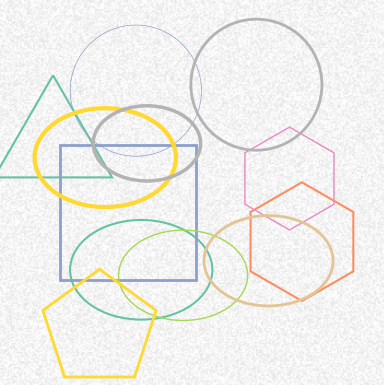[{"shape": "oval", "thickness": 1.5, "radius": 0.92, "center": [0.367, 0.299]}, {"shape": "triangle", "thickness": 1.5, "radius": 0.88, "center": [0.138, 0.628]}, {"shape": "hexagon", "thickness": 1.5, "radius": 0.77, "center": [0.784, 0.372]}, {"shape": "square", "thickness": 2, "radius": 0.88, "center": [0.332, 0.448]}, {"shape": "circle", "thickness": 0.5, "radius": 0.85, "center": [0.353, 0.765]}, {"shape": "hexagon", "thickness": 1, "radius": 0.67, "center": [0.752, 0.536]}, {"shape": "oval", "thickness": 1, "radius": 0.84, "center": [0.476, 0.285]}, {"shape": "oval", "thickness": 3, "radius": 0.92, "center": [0.273, 0.591]}, {"shape": "pentagon", "thickness": 2, "radius": 0.77, "center": [0.259, 0.146]}, {"shape": "oval", "thickness": 2, "radius": 0.84, "center": [0.698, 0.323]}, {"shape": "oval", "thickness": 2.5, "radius": 0.7, "center": [0.382, 0.628]}, {"shape": "circle", "thickness": 2, "radius": 0.85, "center": [0.666, 0.78]}]